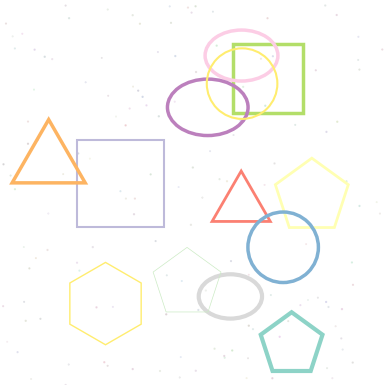[{"shape": "pentagon", "thickness": 3, "radius": 0.42, "center": [0.757, 0.105]}, {"shape": "pentagon", "thickness": 2, "radius": 0.5, "center": [0.81, 0.49]}, {"shape": "square", "thickness": 1.5, "radius": 0.56, "center": [0.312, 0.523]}, {"shape": "triangle", "thickness": 2, "radius": 0.44, "center": [0.626, 0.468]}, {"shape": "circle", "thickness": 2.5, "radius": 0.46, "center": [0.735, 0.358]}, {"shape": "triangle", "thickness": 2.5, "radius": 0.55, "center": [0.126, 0.58]}, {"shape": "square", "thickness": 2.5, "radius": 0.45, "center": [0.696, 0.796]}, {"shape": "oval", "thickness": 2.5, "radius": 0.47, "center": [0.627, 0.856]}, {"shape": "oval", "thickness": 3, "radius": 0.41, "center": [0.598, 0.23]}, {"shape": "oval", "thickness": 2.5, "radius": 0.52, "center": [0.54, 0.721]}, {"shape": "pentagon", "thickness": 0.5, "radius": 0.46, "center": [0.486, 0.265]}, {"shape": "hexagon", "thickness": 1, "radius": 0.53, "center": [0.274, 0.211]}, {"shape": "circle", "thickness": 1.5, "radius": 0.46, "center": [0.629, 0.783]}]